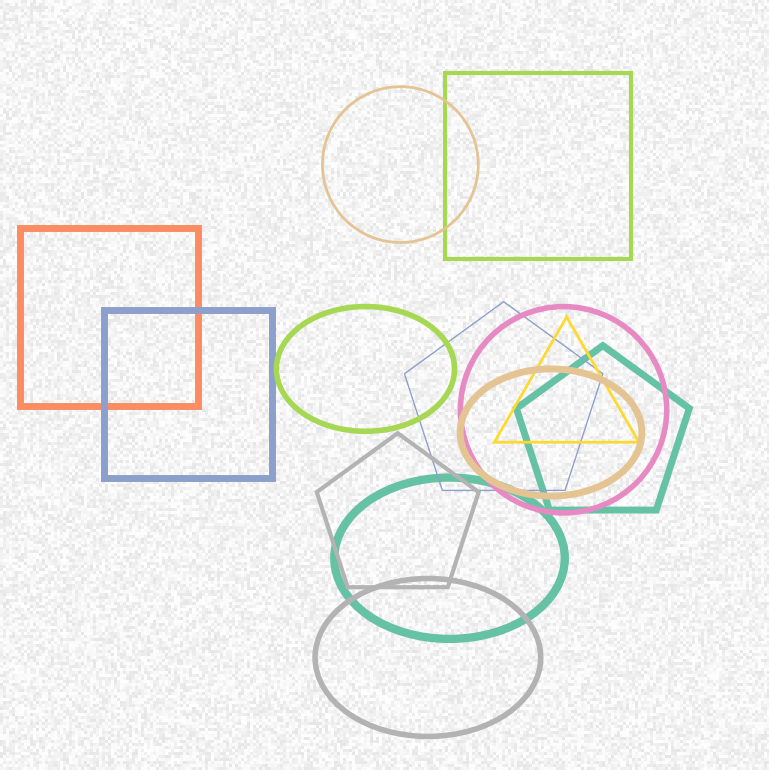[{"shape": "pentagon", "thickness": 2.5, "radius": 0.59, "center": [0.783, 0.433]}, {"shape": "oval", "thickness": 3, "radius": 0.75, "center": [0.584, 0.275]}, {"shape": "square", "thickness": 2.5, "radius": 0.58, "center": [0.141, 0.588]}, {"shape": "square", "thickness": 2.5, "radius": 0.55, "center": [0.244, 0.488]}, {"shape": "pentagon", "thickness": 0.5, "radius": 0.68, "center": [0.654, 0.473]}, {"shape": "circle", "thickness": 2, "radius": 0.67, "center": [0.732, 0.468]}, {"shape": "square", "thickness": 1.5, "radius": 0.61, "center": [0.698, 0.785]}, {"shape": "oval", "thickness": 2, "radius": 0.58, "center": [0.475, 0.521]}, {"shape": "triangle", "thickness": 1, "radius": 0.54, "center": [0.736, 0.48]}, {"shape": "circle", "thickness": 1, "radius": 0.51, "center": [0.52, 0.786]}, {"shape": "oval", "thickness": 2.5, "radius": 0.59, "center": [0.716, 0.438]}, {"shape": "oval", "thickness": 2, "radius": 0.73, "center": [0.556, 0.146]}, {"shape": "pentagon", "thickness": 1.5, "radius": 0.55, "center": [0.517, 0.327]}]